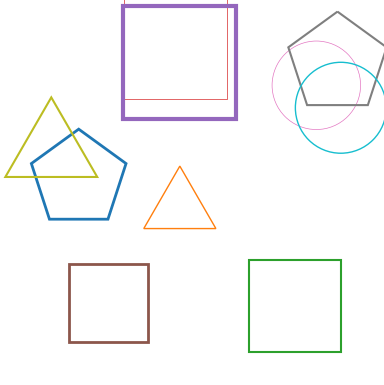[{"shape": "pentagon", "thickness": 2, "radius": 0.65, "center": [0.204, 0.535]}, {"shape": "triangle", "thickness": 1, "radius": 0.54, "center": [0.467, 0.46]}, {"shape": "square", "thickness": 1.5, "radius": 0.59, "center": [0.766, 0.205]}, {"shape": "square", "thickness": 0.5, "radius": 0.67, "center": [0.456, 0.877]}, {"shape": "square", "thickness": 3, "radius": 0.73, "center": [0.465, 0.838]}, {"shape": "square", "thickness": 2, "radius": 0.51, "center": [0.282, 0.214]}, {"shape": "circle", "thickness": 0.5, "radius": 0.57, "center": [0.822, 0.778]}, {"shape": "pentagon", "thickness": 1.5, "radius": 0.67, "center": [0.877, 0.836]}, {"shape": "triangle", "thickness": 1.5, "radius": 0.69, "center": [0.133, 0.609]}, {"shape": "circle", "thickness": 1, "radius": 0.59, "center": [0.885, 0.72]}]